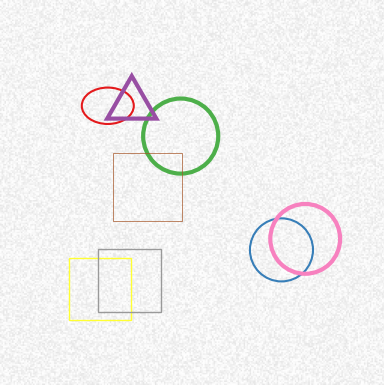[{"shape": "oval", "thickness": 1.5, "radius": 0.34, "center": [0.28, 0.725]}, {"shape": "circle", "thickness": 1.5, "radius": 0.41, "center": [0.731, 0.351]}, {"shape": "circle", "thickness": 3, "radius": 0.49, "center": [0.469, 0.647]}, {"shape": "triangle", "thickness": 3, "radius": 0.37, "center": [0.342, 0.729]}, {"shape": "square", "thickness": 1, "radius": 0.41, "center": [0.259, 0.25]}, {"shape": "square", "thickness": 0.5, "radius": 0.45, "center": [0.383, 0.514]}, {"shape": "circle", "thickness": 3, "radius": 0.45, "center": [0.793, 0.38]}, {"shape": "square", "thickness": 1, "radius": 0.41, "center": [0.336, 0.271]}]